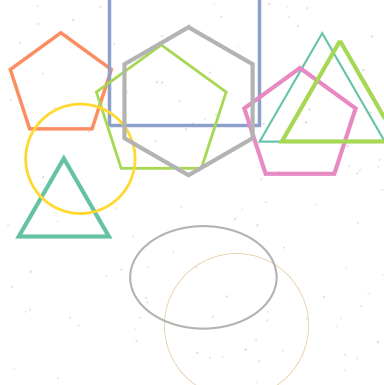[{"shape": "triangle", "thickness": 3, "radius": 0.68, "center": [0.166, 0.453]}, {"shape": "triangle", "thickness": 1.5, "radius": 0.94, "center": [0.837, 0.726]}, {"shape": "pentagon", "thickness": 2.5, "radius": 0.69, "center": [0.158, 0.777]}, {"shape": "square", "thickness": 2.5, "radius": 0.98, "center": [0.479, 0.871]}, {"shape": "pentagon", "thickness": 3, "radius": 0.76, "center": [0.779, 0.672]}, {"shape": "pentagon", "thickness": 2, "radius": 0.89, "center": [0.419, 0.706]}, {"shape": "triangle", "thickness": 3, "radius": 0.87, "center": [0.883, 0.72]}, {"shape": "circle", "thickness": 2, "radius": 0.71, "center": [0.209, 0.588]}, {"shape": "circle", "thickness": 0.5, "radius": 0.94, "center": [0.614, 0.154]}, {"shape": "oval", "thickness": 1.5, "radius": 0.95, "center": [0.528, 0.28]}, {"shape": "hexagon", "thickness": 3, "radius": 0.96, "center": [0.49, 0.737]}]